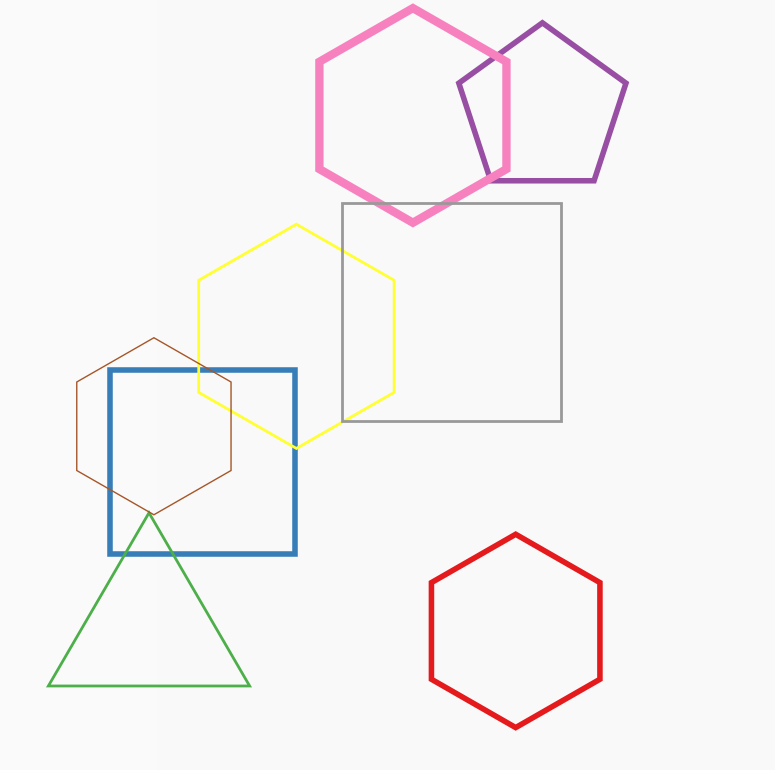[{"shape": "hexagon", "thickness": 2, "radius": 0.63, "center": [0.665, 0.181]}, {"shape": "square", "thickness": 2, "radius": 0.6, "center": [0.261, 0.399]}, {"shape": "triangle", "thickness": 1, "radius": 0.75, "center": [0.192, 0.184]}, {"shape": "pentagon", "thickness": 2, "radius": 0.57, "center": [0.7, 0.857]}, {"shape": "hexagon", "thickness": 1, "radius": 0.73, "center": [0.382, 0.563]}, {"shape": "hexagon", "thickness": 0.5, "radius": 0.57, "center": [0.199, 0.446]}, {"shape": "hexagon", "thickness": 3, "radius": 0.7, "center": [0.533, 0.85]}, {"shape": "square", "thickness": 1, "radius": 0.71, "center": [0.583, 0.595]}]